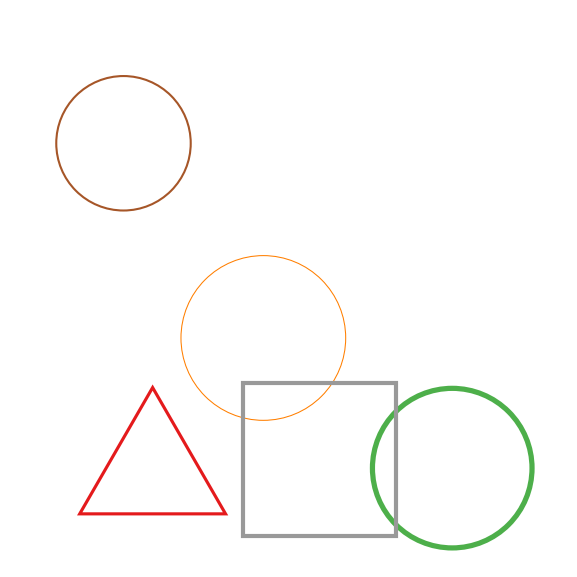[{"shape": "triangle", "thickness": 1.5, "radius": 0.73, "center": [0.264, 0.182]}, {"shape": "circle", "thickness": 2.5, "radius": 0.69, "center": [0.783, 0.189]}, {"shape": "circle", "thickness": 0.5, "radius": 0.71, "center": [0.456, 0.414]}, {"shape": "circle", "thickness": 1, "radius": 0.58, "center": [0.214, 0.751]}, {"shape": "square", "thickness": 2, "radius": 0.66, "center": [0.553, 0.204]}]